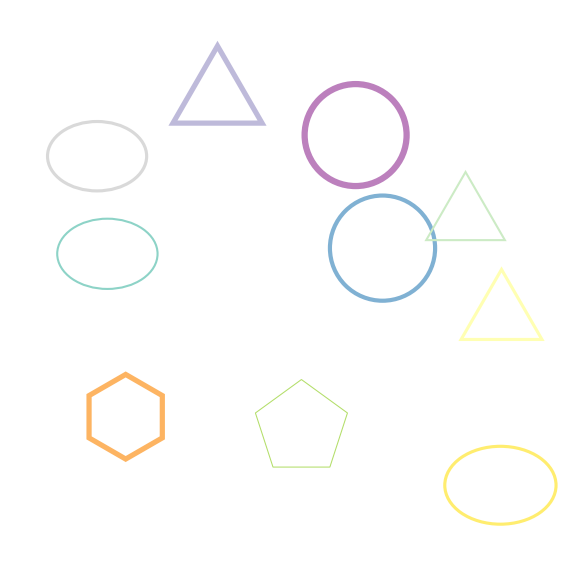[{"shape": "oval", "thickness": 1, "radius": 0.43, "center": [0.186, 0.56]}, {"shape": "triangle", "thickness": 1.5, "radius": 0.4, "center": [0.868, 0.452]}, {"shape": "triangle", "thickness": 2.5, "radius": 0.45, "center": [0.377, 0.83]}, {"shape": "circle", "thickness": 2, "radius": 0.46, "center": [0.662, 0.569]}, {"shape": "hexagon", "thickness": 2.5, "radius": 0.37, "center": [0.218, 0.278]}, {"shape": "pentagon", "thickness": 0.5, "radius": 0.42, "center": [0.522, 0.258]}, {"shape": "oval", "thickness": 1.5, "radius": 0.43, "center": [0.168, 0.729]}, {"shape": "circle", "thickness": 3, "radius": 0.44, "center": [0.616, 0.765]}, {"shape": "triangle", "thickness": 1, "radius": 0.39, "center": [0.806, 0.623]}, {"shape": "oval", "thickness": 1.5, "radius": 0.48, "center": [0.867, 0.159]}]